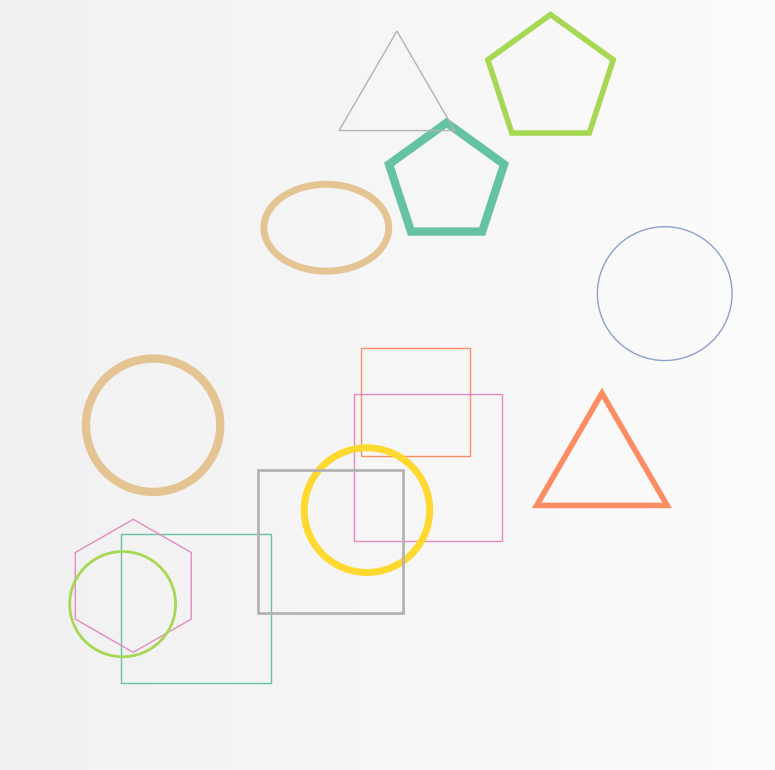[{"shape": "pentagon", "thickness": 3, "radius": 0.39, "center": [0.576, 0.762]}, {"shape": "square", "thickness": 0.5, "radius": 0.48, "center": [0.253, 0.209]}, {"shape": "triangle", "thickness": 2, "radius": 0.49, "center": [0.777, 0.392]}, {"shape": "square", "thickness": 0.5, "radius": 0.35, "center": [0.536, 0.478]}, {"shape": "circle", "thickness": 0.5, "radius": 0.43, "center": [0.858, 0.619]}, {"shape": "square", "thickness": 0.5, "radius": 0.48, "center": [0.552, 0.393]}, {"shape": "hexagon", "thickness": 0.5, "radius": 0.43, "center": [0.172, 0.239]}, {"shape": "circle", "thickness": 1, "radius": 0.34, "center": [0.158, 0.215]}, {"shape": "pentagon", "thickness": 2, "radius": 0.43, "center": [0.71, 0.896]}, {"shape": "circle", "thickness": 2.5, "radius": 0.4, "center": [0.474, 0.338]}, {"shape": "oval", "thickness": 2.5, "radius": 0.4, "center": [0.421, 0.704]}, {"shape": "circle", "thickness": 3, "radius": 0.43, "center": [0.198, 0.448]}, {"shape": "triangle", "thickness": 0.5, "radius": 0.43, "center": [0.512, 0.874]}, {"shape": "square", "thickness": 1, "radius": 0.47, "center": [0.426, 0.296]}]